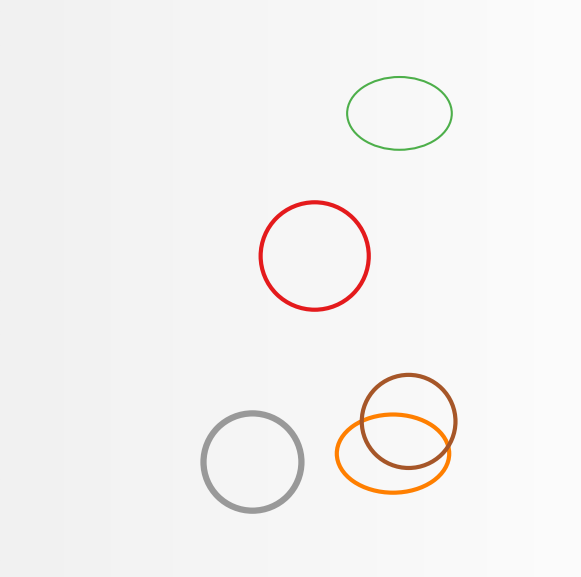[{"shape": "circle", "thickness": 2, "radius": 0.47, "center": [0.541, 0.556]}, {"shape": "oval", "thickness": 1, "radius": 0.45, "center": [0.687, 0.803]}, {"shape": "oval", "thickness": 2, "radius": 0.48, "center": [0.676, 0.214]}, {"shape": "circle", "thickness": 2, "radius": 0.4, "center": [0.703, 0.269]}, {"shape": "circle", "thickness": 3, "radius": 0.42, "center": [0.434, 0.199]}]